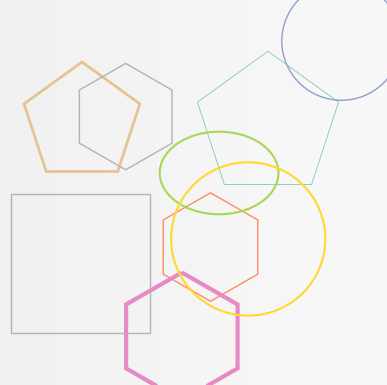[{"shape": "pentagon", "thickness": 0.5, "radius": 0.96, "center": [0.692, 0.675]}, {"shape": "hexagon", "thickness": 1, "radius": 0.7, "center": [0.543, 0.358]}, {"shape": "circle", "thickness": 1, "radius": 0.77, "center": [0.881, 0.893]}, {"shape": "hexagon", "thickness": 3, "radius": 0.83, "center": [0.469, 0.126]}, {"shape": "oval", "thickness": 1.5, "radius": 0.77, "center": [0.565, 0.551]}, {"shape": "circle", "thickness": 1.5, "radius": 1.0, "center": [0.641, 0.379]}, {"shape": "pentagon", "thickness": 2, "radius": 0.79, "center": [0.211, 0.682]}, {"shape": "square", "thickness": 1, "radius": 0.9, "center": [0.208, 0.315]}, {"shape": "hexagon", "thickness": 1, "radius": 0.69, "center": [0.324, 0.697]}]